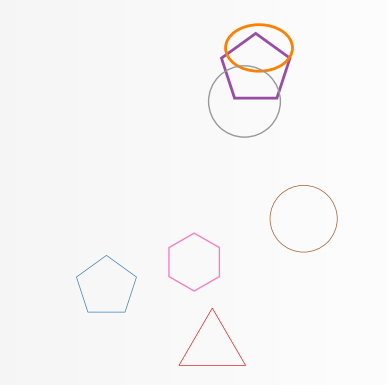[{"shape": "triangle", "thickness": 0.5, "radius": 0.5, "center": [0.548, 0.1]}, {"shape": "pentagon", "thickness": 0.5, "radius": 0.41, "center": [0.275, 0.255]}, {"shape": "pentagon", "thickness": 2, "radius": 0.46, "center": [0.66, 0.82]}, {"shape": "oval", "thickness": 2, "radius": 0.43, "center": [0.668, 0.875]}, {"shape": "circle", "thickness": 0.5, "radius": 0.43, "center": [0.784, 0.432]}, {"shape": "hexagon", "thickness": 1, "radius": 0.38, "center": [0.501, 0.319]}, {"shape": "circle", "thickness": 1, "radius": 0.46, "center": [0.631, 0.736]}]